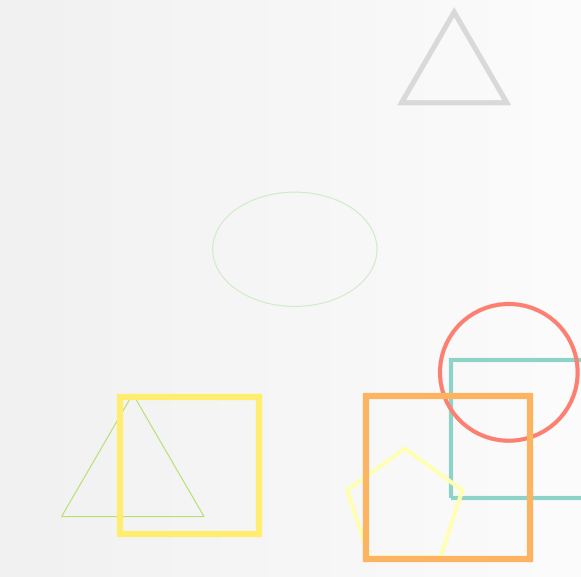[{"shape": "square", "thickness": 2, "radius": 0.59, "center": [0.895, 0.256]}, {"shape": "pentagon", "thickness": 2, "radius": 0.52, "center": [0.696, 0.118]}, {"shape": "circle", "thickness": 2, "radius": 0.59, "center": [0.875, 0.354]}, {"shape": "square", "thickness": 3, "radius": 0.7, "center": [0.771, 0.172]}, {"shape": "triangle", "thickness": 0.5, "radius": 0.71, "center": [0.228, 0.175]}, {"shape": "triangle", "thickness": 2.5, "radius": 0.52, "center": [0.781, 0.873]}, {"shape": "oval", "thickness": 0.5, "radius": 0.71, "center": [0.507, 0.567]}, {"shape": "square", "thickness": 3, "radius": 0.59, "center": [0.326, 0.193]}]